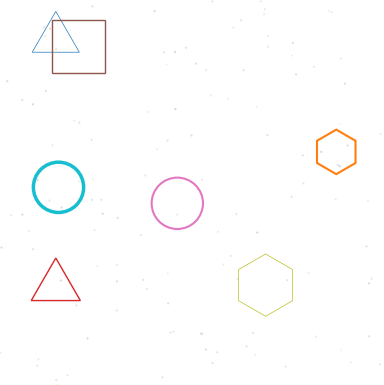[{"shape": "triangle", "thickness": 0.5, "radius": 0.35, "center": [0.145, 0.9]}, {"shape": "hexagon", "thickness": 1.5, "radius": 0.29, "center": [0.873, 0.605]}, {"shape": "triangle", "thickness": 1, "radius": 0.37, "center": [0.145, 0.256]}, {"shape": "square", "thickness": 1, "radius": 0.34, "center": [0.203, 0.878]}, {"shape": "circle", "thickness": 1.5, "radius": 0.33, "center": [0.461, 0.472]}, {"shape": "hexagon", "thickness": 0.5, "radius": 0.4, "center": [0.69, 0.259]}, {"shape": "circle", "thickness": 2.5, "radius": 0.33, "center": [0.152, 0.513]}]